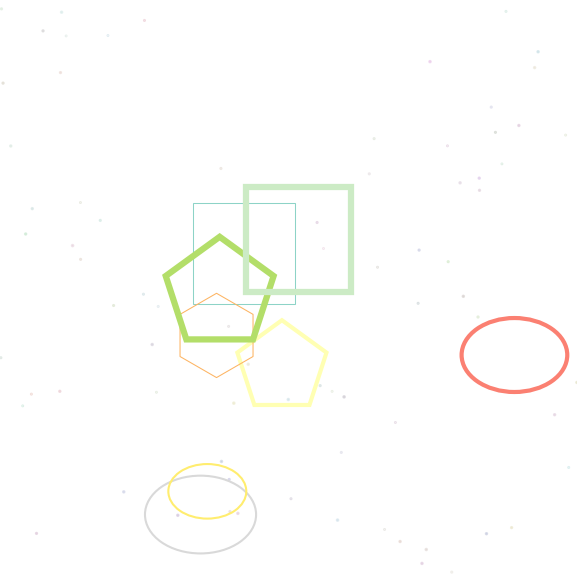[{"shape": "square", "thickness": 0.5, "radius": 0.44, "center": [0.423, 0.56]}, {"shape": "pentagon", "thickness": 2, "radius": 0.41, "center": [0.488, 0.364]}, {"shape": "oval", "thickness": 2, "radius": 0.46, "center": [0.891, 0.384]}, {"shape": "hexagon", "thickness": 0.5, "radius": 0.36, "center": [0.375, 0.418]}, {"shape": "pentagon", "thickness": 3, "radius": 0.49, "center": [0.38, 0.491]}, {"shape": "oval", "thickness": 1, "radius": 0.48, "center": [0.347, 0.108]}, {"shape": "square", "thickness": 3, "radius": 0.45, "center": [0.517, 0.584]}, {"shape": "oval", "thickness": 1, "radius": 0.34, "center": [0.359, 0.148]}]